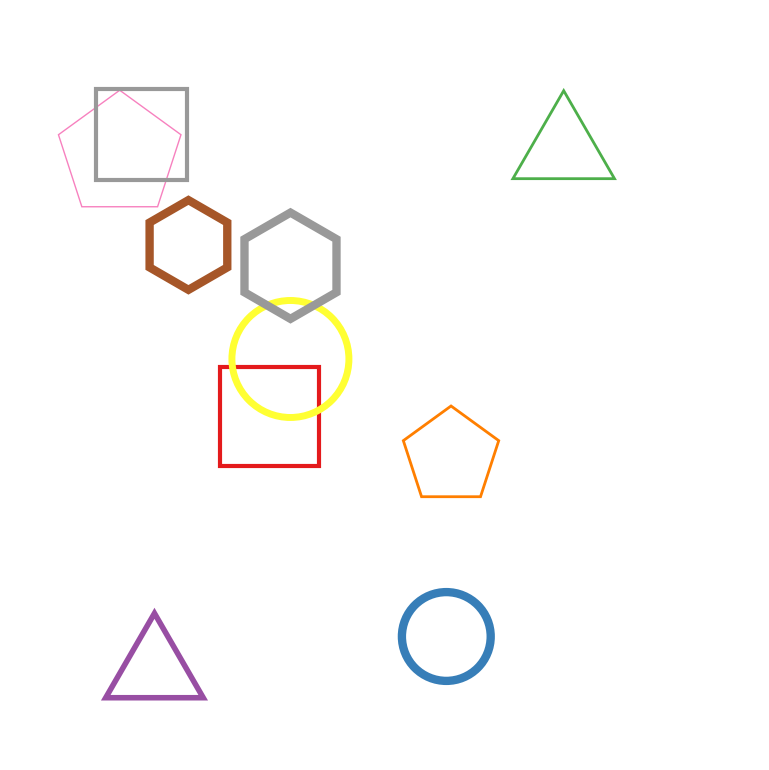[{"shape": "square", "thickness": 1.5, "radius": 0.32, "center": [0.35, 0.459]}, {"shape": "circle", "thickness": 3, "radius": 0.29, "center": [0.58, 0.173]}, {"shape": "triangle", "thickness": 1, "radius": 0.38, "center": [0.732, 0.806]}, {"shape": "triangle", "thickness": 2, "radius": 0.37, "center": [0.201, 0.13]}, {"shape": "pentagon", "thickness": 1, "radius": 0.33, "center": [0.586, 0.408]}, {"shape": "circle", "thickness": 2.5, "radius": 0.38, "center": [0.377, 0.534]}, {"shape": "hexagon", "thickness": 3, "radius": 0.29, "center": [0.245, 0.682]}, {"shape": "pentagon", "thickness": 0.5, "radius": 0.42, "center": [0.155, 0.799]}, {"shape": "hexagon", "thickness": 3, "radius": 0.34, "center": [0.377, 0.655]}, {"shape": "square", "thickness": 1.5, "radius": 0.3, "center": [0.184, 0.826]}]